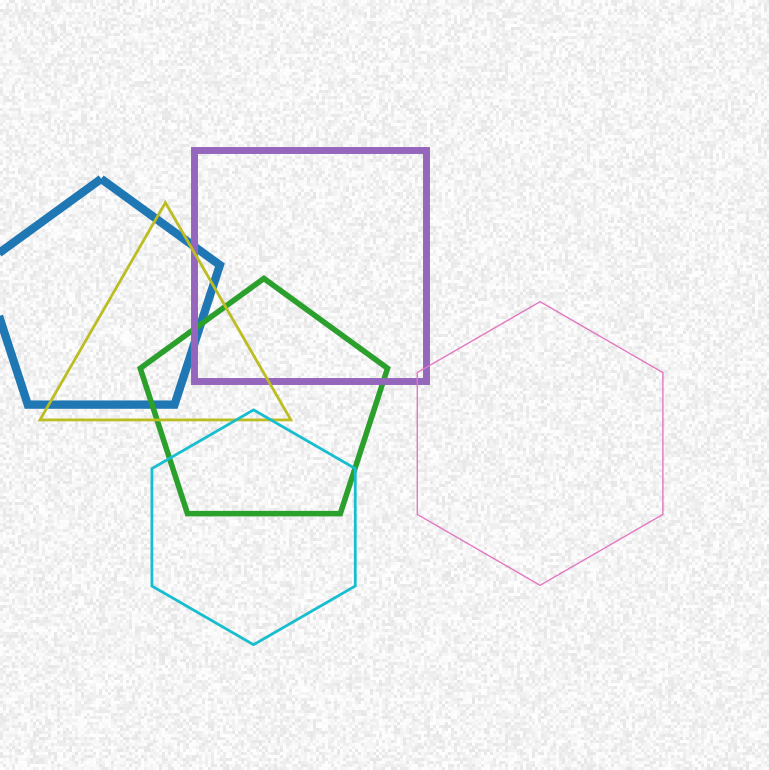[{"shape": "pentagon", "thickness": 3, "radius": 0.81, "center": [0.131, 0.606]}, {"shape": "pentagon", "thickness": 2, "radius": 0.84, "center": [0.343, 0.47]}, {"shape": "square", "thickness": 2.5, "radius": 0.75, "center": [0.403, 0.655]}, {"shape": "hexagon", "thickness": 0.5, "radius": 0.92, "center": [0.701, 0.424]}, {"shape": "triangle", "thickness": 1, "radius": 0.94, "center": [0.215, 0.549]}, {"shape": "hexagon", "thickness": 1, "radius": 0.76, "center": [0.329, 0.315]}]